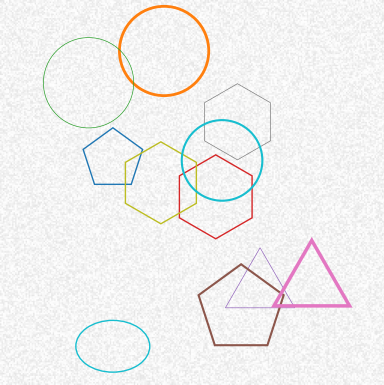[{"shape": "pentagon", "thickness": 1, "radius": 0.41, "center": [0.293, 0.587]}, {"shape": "circle", "thickness": 2, "radius": 0.58, "center": [0.426, 0.868]}, {"shape": "circle", "thickness": 0.5, "radius": 0.59, "center": [0.23, 0.785]}, {"shape": "hexagon", "thickness": 1, "radius": 0.54, "center": [0.56, 0.489]}, {"shape": "triangle", "thickness": 0.5, "radius": 0.52, "center": [0.676, 0.253]}, {"shape": "pentagon", "thickness": 1.5, "radius": 0.58, "center": [0.626, 0.197]}, {"shape": "triangle", "thickness": 2.5, "radius": 0.57, "center": [0.81, 0.262]}, {"shape": "hexagon", "thickness": 0.5, "radius": 0.49, "center": [0.617, 0.684]}, {"shape": "hexagon", "thickness": 1, "radius": 0.53, "center": [0.418, 0.525]}, {"shape": "circle", "thickness": 1.5, "radius": 0.52, "center": [0.577, 0.583]}, {"shape": "oval", "thickness": 1, "radius": 0.48, "center": [0.293, 0.101]}]